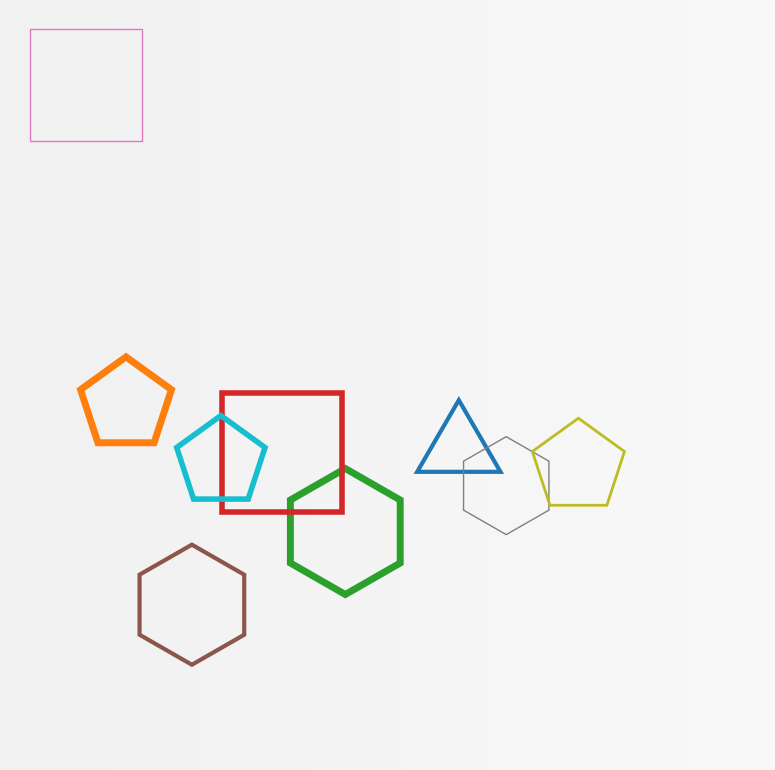[{"shape": "triangle", "thickness": 1.5, "radius": 0.31, "center": [0.592, 0.418]}, {"shape": "pentagon", "thickness": 2.5, "radius": 0.31, "center": [0.163, 0.475]}, {"shape": "hexagon", "thickness": 2.5, "radius": 0.41, "center": [0.446, 0.31]}, {"shape": "square", "thickness": 2, "radius": 0.39, "center": [0.364, 0.413]}, {"shape": "hexagon", "thickness": 1.5, "radius": 0.39, "center": [0.248, 0.215]}, {"shape": "square", "thickness": 0.5, "radius": 0.36, "center": [0.111, 0.89]}, {"shape": "hexagon", "thickness": 0.5, "radius": 0.32, "center": [0.653, 0.369]}, {"shape": "pentagon", "thickness": 1, "radius": 0.31, "center": [0.746, 0.394]}, {"shape": "pentagon", "thickness": 2, "radius": 0.3, "center": [0.285, 0.4]}]